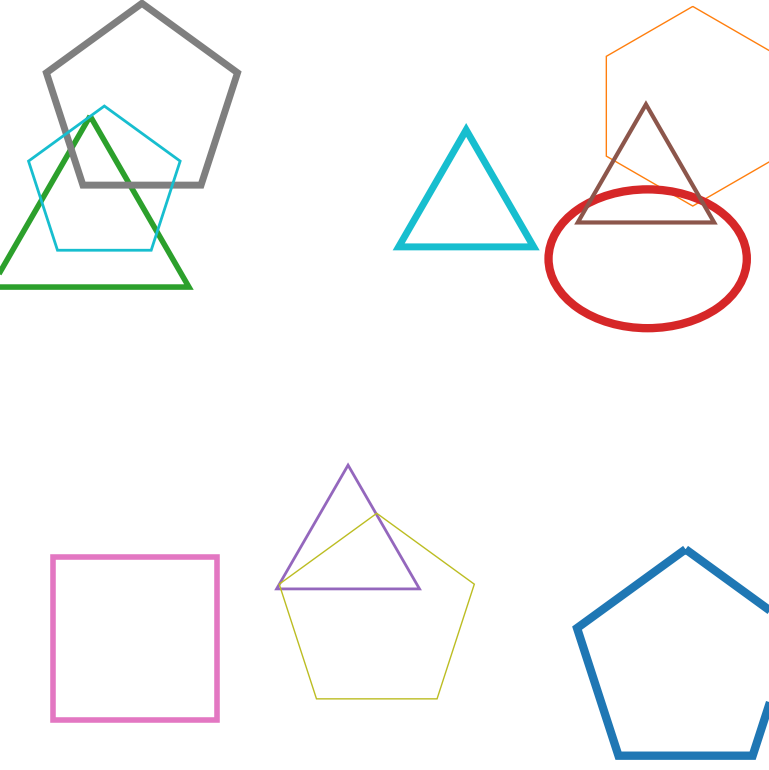[{"shape": "pentagon", "thickness": 3, "radius": 0.74, "center": [0.89, 0.138]}, {"shape": "hexagon", "thickness": 0.5, "radius": 0.65, "center": [0.9, 0.862]}, {"shape": "triangle", "thickness": 2, "radius": 0.74, "center": [0.117, 0.701]}, {"shape": "oval", "thickness": 3, "radius": 0.64, "center": [0.841, 0.664]}, {"shape": "triangle", "thickness": 1, "radius": 0.54, "center": [0.452, 0.289]}, {"shape": "triangle", "thickness": 1.5, "radius": 0.51, "center": [0.839, 0.762]}, {"shape": "square", "thickness": 2, "radius": 0.53, "center": [0.176, 0.171]}, {"shape": "pentagon", "thickness": 2.5, "radius": 0.65, "center": [0.184, 0.865]}, {"shape": "pentagon", "thickness": 0.5, "radius": 0.67, "center": [0.489, 0.2]}, {"shape": "triangle", "thickness": 2.5, "radius": 0.51, "center": [0.605, 0.73]}, {"shape": "pentagon", "thickness": 1, "radius": 0.52, "center": [0.136, 0.759]}]